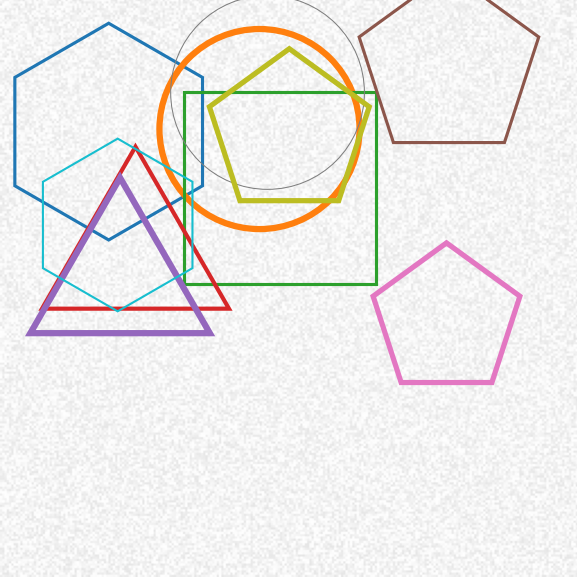[{"shape": "hexagon", "thickness": 1.5, "radius": 0.94, "center": [0.188, 0.771]}, {"shape": "circle", "thickness": 3, "radius": 0.87, "center": [0.449, 0.776]}, {"shape": "square", "thickness": 1.5, "radius": 0.83, "center": [0.486, 0.674]}, {"shape": "triangle", "thickness": 2, "radius": 0.93, "center": [0.235, 0.558]}, {"shape": "triangle", "thickness": 3, "radius": 0.9, "center": [0.208, 0.512]}, {"shape": "pentagon", "thickness": 1.5, "radius": 0.82, "center": [0.777, 0.885]}, {"shape": "pentagon", "thickness": 2.5, "radius": 0.67, "center": [0.773, 0.445]}, {"shape": "circle", "thickness": 0.5, "radius": 0.84, "center": [0.463, 0.839]}, {"shape": "pentagon", "thickness": 2.5, "radius": 0.73, "center": [0.501, 0.769]}, {"shape": "hexagon", "thickness": 1, "radius": 0.75, "center": [0.204, 0.61]}]